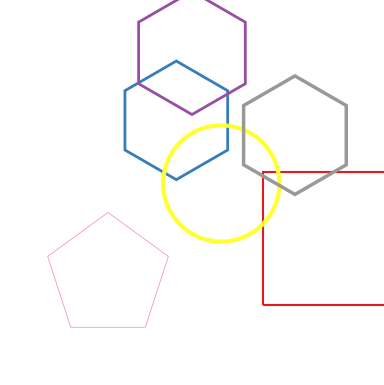[{"shape": "square", "thickness": 1.5, "radius": 0.86, "center": [0.855, 0.38]}, {"shape": "hexagon", "thickness": 2, "radius": 0.77, "center": [0.458, 0.687]}, {"shape": "hexagon", "thickness": 2, "radius": 0.8, "center": [0.499, 0.863]}, {"shape": "circle", "thickness": 3, "radius": 0.76, "center": [0.575, 0.523]}, {"shape": "pentagon", "thickness": 0.5, "radius": 0.82, "center": [0.281, 0.283]}, {"shape": "hexagon", "thickness": 2.5, "radius": 0.77, "center": [0.766, 0.649]}]